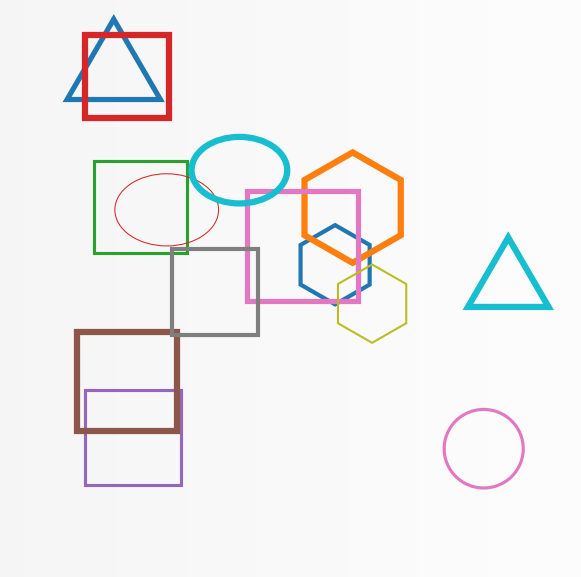[{"shape": "hexagon", "thickness": 2, "radius": 0.34, "center": [0.577, 0.541]}, {"shape": "triangle", "thickness": 2.5, "radius": 0.46, "center": [0.196, 0.873]}, {"shape": "hexagon", "thickness": 3, "radius": 0.48, "center": [0.607, 0.64]}, {"shape": "square", "thickness": 1.5, "radius": 0.4, "center": [0.243, 0.64]}, {"shape": "square", "thickness": 3, "radius": 0.36, "center": [0.218, 0.867]}, {"shape": "oval", "thickness": 0.5, "radius": 0.45, "center": [0.287, 0.636]}, {"shape": "square", "thickness": 1.5, "radius": 0.41, "center": [0.229, 0.242]}, {"shape": "square", "thickness": 3, "radius": 0.43, "center": [0.219, 0.339]}, {"shape": "circle", "thickness": 1.5, "radius": 0.34, "center": [0.832, 0.222]}, {"shape": "square", "thickness": 2.5, "radius": 0.48, "center": [0.52, 0.573]}, {"shape": "square", "thickness": 2, "radius": 0.37, "center": [0.37, 0.493]}, {"shape": "hexagon", "thickness": 1, "radius": 0.34, "center": [0.64, 0.473]}, {"shape": "oval", "thickness": 3, "radius": 0.41, "center": [0.412, 0.704]}, {"shape": "triangle", "thickness": 3, "radius": 0.4, "center": [0.874, 0.508]}]